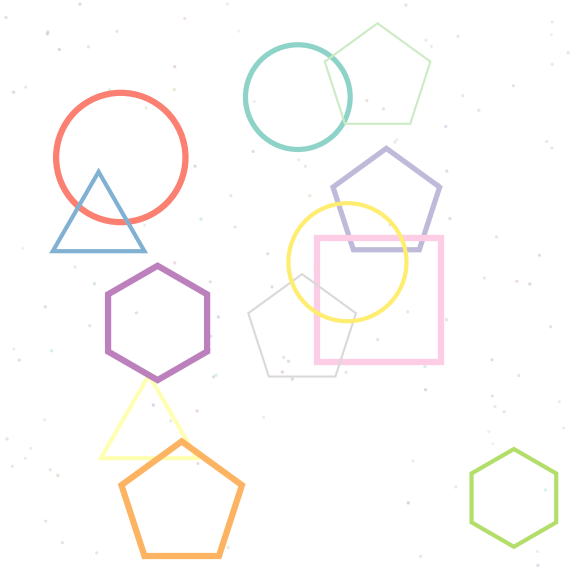[{"shape": "circle", "thickness": 2.5, "radius": 0.45, "center": [0.516, 0.831]}, {"shape": "triangle", "thickness": 2, "radius": 0.48, "center": [0.258, 0.254]}, {"shape": "pentagon", "thickness": 2.5, "radius": 0.49, "center": [0.669, 0.645]}, {"shape": "circle", "thickness": 3, "radius": 0.56, "center": [0.209, 0.726]}, {"shape": "triangle", "thickness": 2, "radius": 0.46, "center": [0.171, 0.61]}, {"shape": "pentagon", "thickness": 3, "radius": 0.55, "center": [0.315, 0.125]}, {"shape": "hexagon", "thickness": 2, "radius": 0.42, "center": [0.89, 0.137]}, {"shape": "square", "thickness": 3, "radius": 0.53, "center": [0.656, 0.48]}, {"shape": "pentagon", "thickness": 1, "radius": 0.49, "center": [0.523, 0.426]}, {"shape": "hexagon", "thickness": 3, "radius": 0.5, "center": [0.273, 0.44]}, {"shape": "pentagon", "thickness": 1, "radius": 0.48, "center": [0.654, 0.863]}, {"shape": "circle", "thickness": 2, "radius": 0.51, "center": [0.602, 0.545]}]